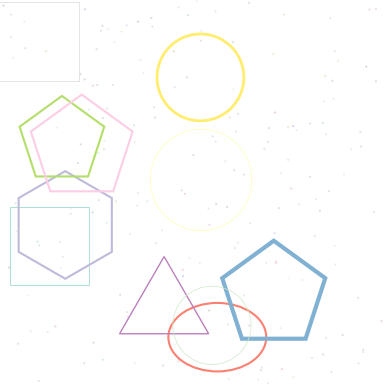[{"shape": "square", "thickness": 0.5, "radius": 0.51, "center": [0.129, 0.36]}, {"shape": "circle", "thickness": 0.5, "radius": 0.66, "center": [0.522, 0.533]}, {"shape": "hexagon", "thickness": 1.5, "radius": 0.7, "center": [0.169, 0.416]}, {"shape": "oval", "thickness": 1.5, "radius": 0.64, "center": [0.564, 0.124]}, {"shape": "pentagon", "thickness": 3, "radius": 0.7, "center": [0.711, 0.234]}, {"shape": "pentagon", "thickness": 1.5, "radius": 0.58, "center": [0.161, 0.635]}, {"shape": "pentagon", "thickness": 1.5, "radius": 0.69, "center": [0.212, 0.615]}, {"shape": "square", "thickness": 0.5, "radius": 0.51, "center": [0.101, 0.892]}, {"shape": "triangle", "thickness": 1, "radius": 0.67, "center": [0.426, 0.2]}, {"shape": "circle", "thickness": 0.5, "radius": 0.51, "center": [0.551, 0.155]}, {"shape": "circle", "thickness": 2, "radius": 0.56, "center": [0.521, 0.799]}]